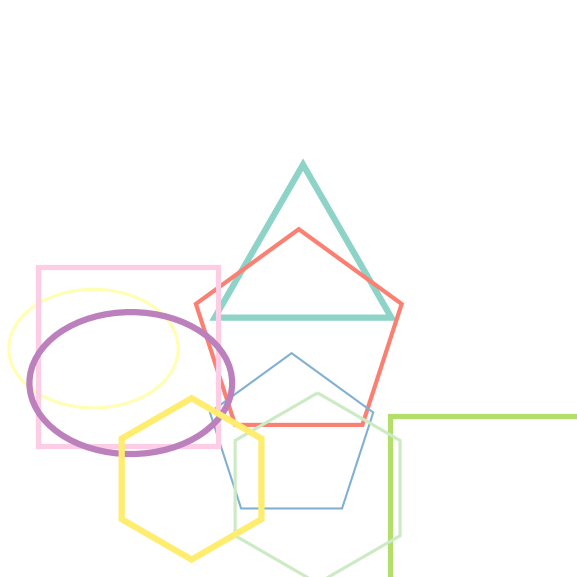[{"shape": "triangle", "thickness": 3, "radius": 0.88, "center": [0.525, 0.537]}, {"shape": "oval", "thickness": 1.5, "radius": 0.73, "center": [0.162, 0.396]}, {"shape": "pentagon", "thickness": 2, "radius": 0.94, "center": [0.517, 0.415]}, {"shape": "pentagon", "thickness": 1, "radius": 0.74, "center": [0.505, 0.239]}, {"shape": "square", "thickness": 2.5, "radius": 0.83, "center": [0.842, 0.112]}, {"shape": "square", "thickness": 2.5, "radius": 0.78, "center": [0.222, 0.382]}, {"shape": "oval", "thickness": 3, "radius": 0.88, "center": [0.226, 0.336]}, {"shape": "hexagon", "thickness": 1.5, "radius": 0.82, "center": [0.55, 0.154]}, {"shape": "hexagon", "thickness": 3, "radius": 0.7, "center": [0.332, 0.17]}]